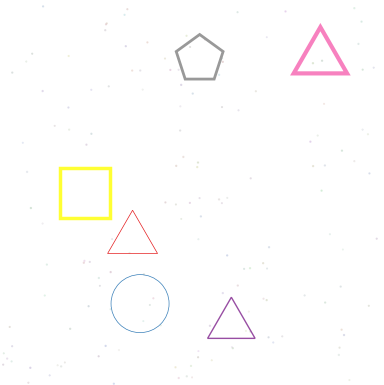[{"shape": "triangle", "thickness": 0.5, "radius": 0.37, "center": [0.344, 0.379]}, {"shape": "circle", "thickness": 0.5, "radius": 0.38, "center": [0.364, 0.211]}, {"shape": "triangle", "thickness": 1, "radius": 0.36, "center": [0.601, 0.157]}, {"shape": "square", "thickness": 2.5, "radius": 0.32, "center": [0.221, 0.498]}, {"shape": "triangle", "thickness": 3, "radius": 0.4, "center": [0.832, 0.849]}, {"shape": "pentagon", "thickness": 2, "radius": 0.32, "center": [0.519, 0.846]}]